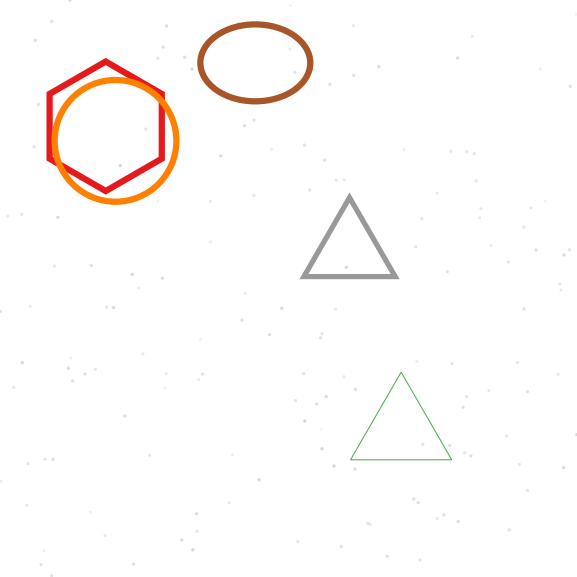[{"shape": "hexagon", "thickness": 3, "radius": 0.56, "center": [0.183, 0.78]}, {"shape": "triangle", "thickness": 0.5, "radius": 0.51, "center": [0.695, 0.254]}, {"shape": "circle", "thickness": 3, "radius": 0.53, "center": [0.2, 0.755]}, {"shape": "oval", "thickness": 3, "radius": 0.48, "center": [0.442, 0.89]}, {"shape": "triangle", "thickness": 2.5, "radius": 0.46, "center": [0.605, 0.566]}]